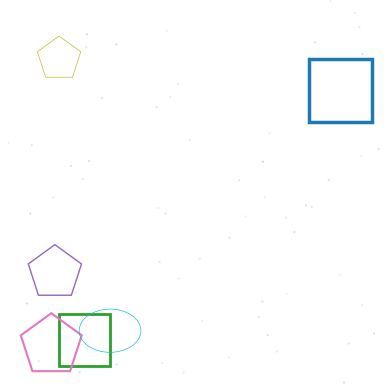[{"shape": "square", "thickness": 2.5, "radius": 0.41, "center": [0.884, 0.765]}, {"shape": "square", "thickness": 2, "radius": 0.34, "center": [0.219, 0.116]}, {"shape": "pentagon", "thickness": 1, "radius": 0.36, "center": [0.143, 0.292]}, {"shape": "pentagon", "thickness": 1.5, "radius": 0.42, "center": [0.133, 0.103]}, {"shape": "pentagon", "thickness": 0.5, "radius": 0.3, "center": [0.153, 0.847]}, {"shape": "oval", "thickness": 0.5, "radius": 0.4, "center": [0.286, 0.141]}]